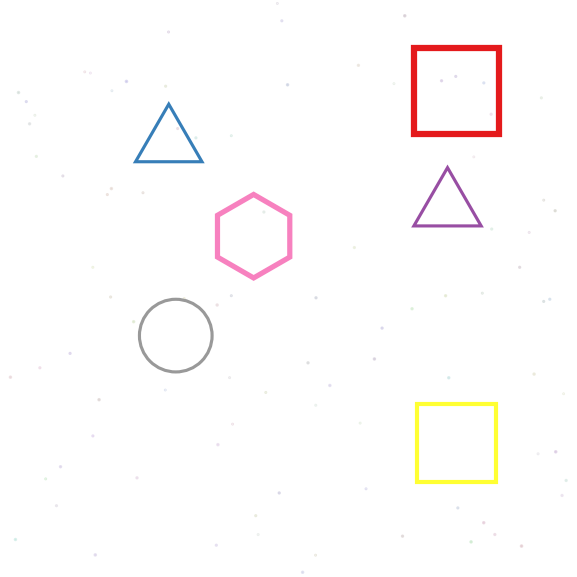[{"shape": "square", "thickness": 3, "radius": 0.37, "center": [0.791, 0.842]}, {"shape": "triangle", "thickness": 1.5, "radius": 0.33, "center": [0.292, 0.752]}, {"shape": "triangle", "thickness": 1.5, "radius": 0.34, "center": [0.775, 0.642]}, {"shape": "square", "thickness": 2, "radius": 0.34, "center": [0.79, 0.232]}, {"shape": "hexagon", "thickness": 2.5, "radius": 0.36, "center": [0.439, 0.59]}, {"shape": "circle", "thickness": 1.5, "radius": 0.31, "center": [0.304, 0.418]}]